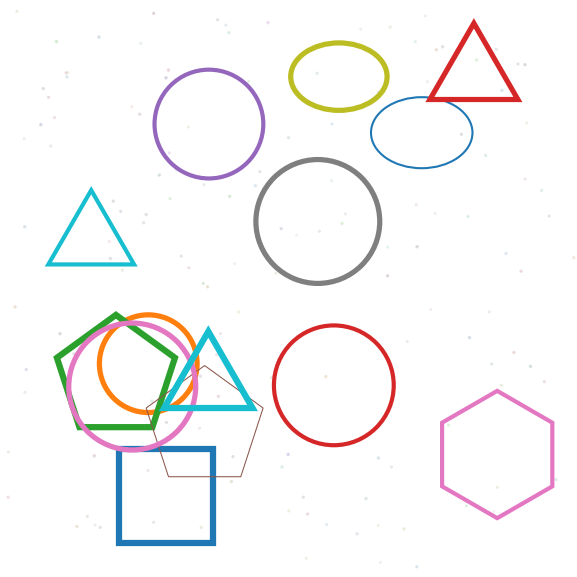[{"shape": "oval", "thickness": 1, "radius": 0.44, "center": [0.73, 0.769]}, {"shape": "square", "thickness": 3, "radius": 0.41, "center": [0.287, 0.14]}, {"shape": "circle", "thickness": 2.5, "radius": 0.42, "center": [0.257, 0.369]}, {"shape": "pentagon", "thickness": 3, "radius": 0.54, "center": [0.201, 0.346]}, {"shape": "circle", "thickness": 2, "radius": 0.52, "center": [0.578, 0.332]}, {"shape": "triangle", "thickness": 2.5, "radius": 0.44, "center": [0.821, 0.871]}, {"shape": "circle", "thickness": 2, "radius": 0.47, "center": [0.362, 0.784]}, {"shape": "pentagon", "thickness": 0.5, "radius": 0.53, "center": [0.354, 0.26]}, {"shape": "hexagon", "thickness": 2, "radius": 0.55, "center": [0.861, 0.212]}, {"shape": "circle", "thickness": 2.5, "radius": 0.55, "center": [0.229, 0.33]}, {"shape": "circle", "thickness": 2.5, "radius": 0.54, "center": [0.55, 0.616]}, {"shape": "oval", "thickness": 2.5, "radius": 0.42, "center": [0.587, 0.866]}, {"shape": "triangle", "thickness": 3, "radius": 0.44, "center": [0.361, 0.337]}, {"shape": "triangle", "thickness": 2, "radius": 0.43, "center": [0.158, 0.584]}]